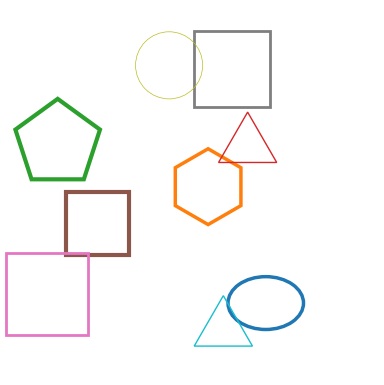[{"shape": "oval", "thickness": 2.5, "radius": 0.49, "center": [0.69, 0.213]}, {"shape": "hexagon", "thickness": 2.5, "radius": 0.49, "center": [0.541, 0.515]}, {"shape": "pentagon", "thickness": 3, "radius": 0.58, "center": [0.15, 0.628]}, {"shape": "triangle", "thickness": 1, "radius": 0.44, "center": [0.643, 0.622]}, {"shape": "square", "thickness": 3, "radius": 0.41, "center": [0.254, 0.419]}, {"shape": "square", "thickness": 2, "radius": 0.53, "center": [0.123, 0.236]}, {"shape": "square", "thickness": 2, "radius": 0.49, "center": [0.604, 0.82]}, {"shape": "circle", "thickness": 0.5, "radius": 0.44, "center": [0.439, 0.83]}, {"shape": "triangle", "thickness": 1, "radius": 0.44, "center": [0.58, 0.145]}]